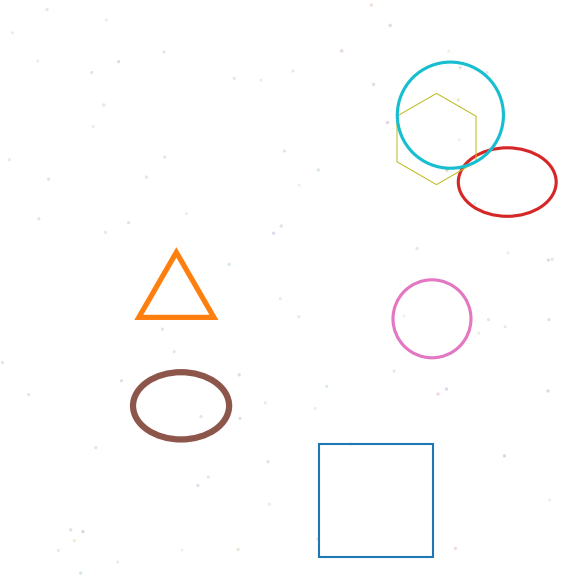[{"shape": "square", "thickness": 1, "radius": 0.49, "center": [0.651, 0.132]}, {"shape": "triangle", "thickness": 2.5, "radius": 0.38, "center": [0.305, 0.487]}, {"shape": "oval", "thickness": 1.5, "radius": 0.42, "center": [0.878, 0.684]}, {"shape": "oval", "thickness": 3, "radius": 0.42, "center": [0.314, 0.296]}, {"shape": "circle", "thickness": 1.5, "radius": 0.34, "center": [0.748, 0.447]}, {"shape": "hexagon", "thickness": 0.5, "radius": 0.4, "center": [0.756, 0.758]}, {"shape": "circle", "thickness": 1.5, "radius": 0.46, "center": [0.78, 0.8]}]